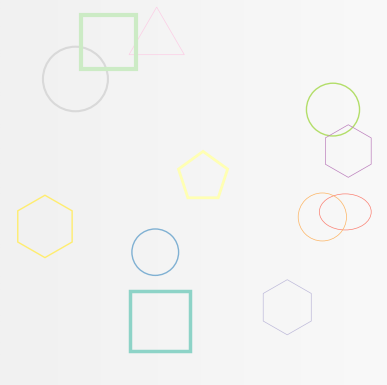[{"shape": "square", "thickness": 2.5, "radius": 0.39, "center": [0.412, 0.166]}, {"shape": "pentagon", "thickness": 2, "radius": 0.33, "center": [0.524, 0.54]}, {"shape": "hexagon", "thickness": 0.5, "radius": 0.36, "center": [0.741, 0.202]}, {"shape": "oval", "thickness": 0.5, "radius": 0.33, "center": [0.891, 0.45]}, {"shape": "circle", "thickness": 1, "radius": 0.3, "center": [0.401, 0.345]}, {"shape": "circle", "thickness": 0.5, "radius": 0.31, "center": [0.832, 0.436]}, {"shape": "circle", "thickness": 1, "radius": 0.34, "center": [0.859, 0.715]}, {"shape": "triangle", "thickness": 0.5, "radius": 0.41, "center": [0.404, 0.899]}, {"shape": "circle", "thickness": 1.5, "radius": 0.42, "center": [0.195, 0.795]}, {"shape": "hexagon", "thickness": 0.5, "radius": 0.34, "center": [0.899, 0.608]}, {"shape": "square", "thickness": 3, "radius": 0.35, "center": [0.281, 0.891]}, {"shape": "hexagon", "thickness": 1, "radius": 0.4, "center": [0.116, 0.412]}]